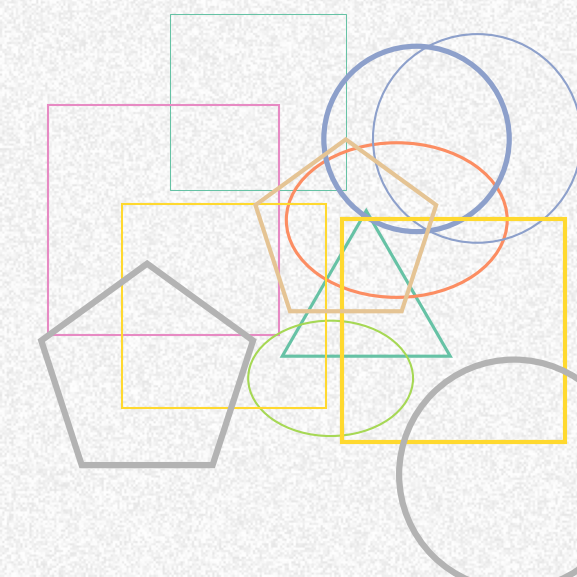[{"shape": "triangle", "thickness": 1.5, "radius": 0.84, "center": [0.634, 0.466]}, {"shape": "square", "thickness": 0.5, "radius": 0.76, "center": [0.447, 0.823]}, {"shape": "oval", "thickness": 1.5, "radius": 0.96, "center": [0.687, 0.618]}, {"shape": "circle", "thickness": 2.5, "radius": 0.8, "center": [0.721, 0.759]}, {"shape": "circle", "thickness": 1, "radius": 0.9, "center": [0.827, 0.759]}, {"shape": "square", "thickness": 1, "radius": 1.0, "center": [0.283, 0.618]}, {"shape": "oval", "thickness": 1, "radius": 0.71, "center": [0.573, 0.344]}, {"shape": "square", "thickness": 2, "radius": 0.97, "center": [0.785, 0.427]}, {"shape": "square", "thickness": 1, "radius": 0.88, "center": [0.388, 0.469]}, {"shape": "pentagon", "thickness": 2, "radius": 0.82, "center": [0.599, 0.593]}, {"shape": "pentagon", "thickness": 3, "radius": 0.96, "center": [0.255, 0.35]}, {"shape": "circle", "thickness": 3, "radius": 1.0, "center": [0.89, 0.177]}]